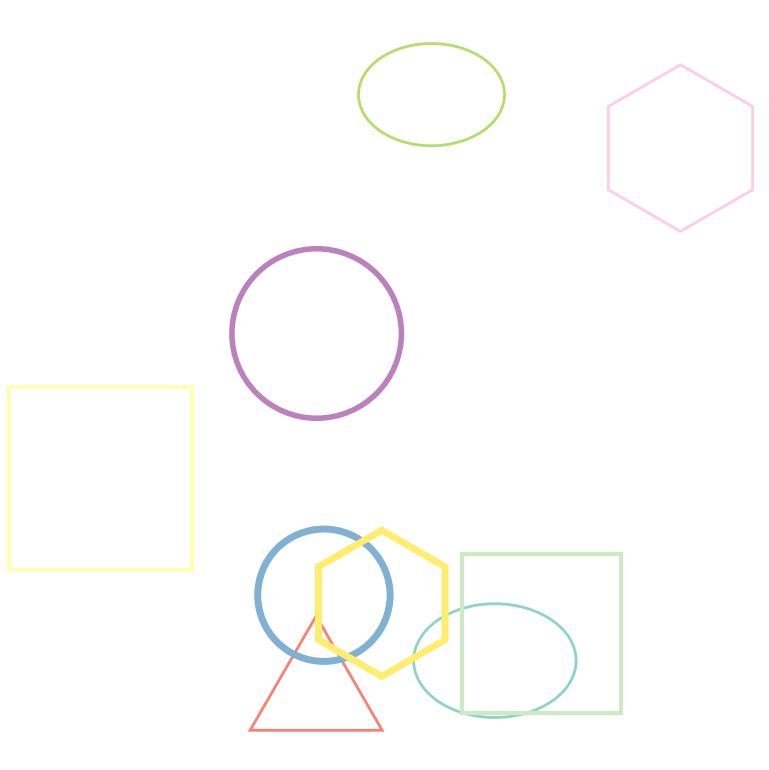[{"shape": "oval", "thickness": 1, "radius": 0.53, "center": [0.643, 0.142]}, {"shape": "square", "thickness": 1.5, "radius": 0.59, "center": [0.131, 0.379]}, {"shape": "triangle", "thickness": 1, "radius": 0.5, "center": [0.411, 0.101]}, {"shape": "circle", "thickness": 2.5, "radius": 0.43, "center": [0.421, 0.227]}, {"shape": "oval", "thickness": 1, "radius": 0.47, "center": [0.56, 0.877]}, {"shape": "hexagon", "thickness": 1, "radius": 0.54, "center": [0.884, 0.808]}, {"shape": "circle", "thickness": 2, "radius": 0.55, "center": [0.411, 0.567]}, {"shape": "square", "thickness": 1.5, "radius": 0.52, "center": [0.703, 0.177]}, {"shape": "hexagon", "thickness": 2.5, "radius": 0.47, "center": [0.496, 0.217]}]